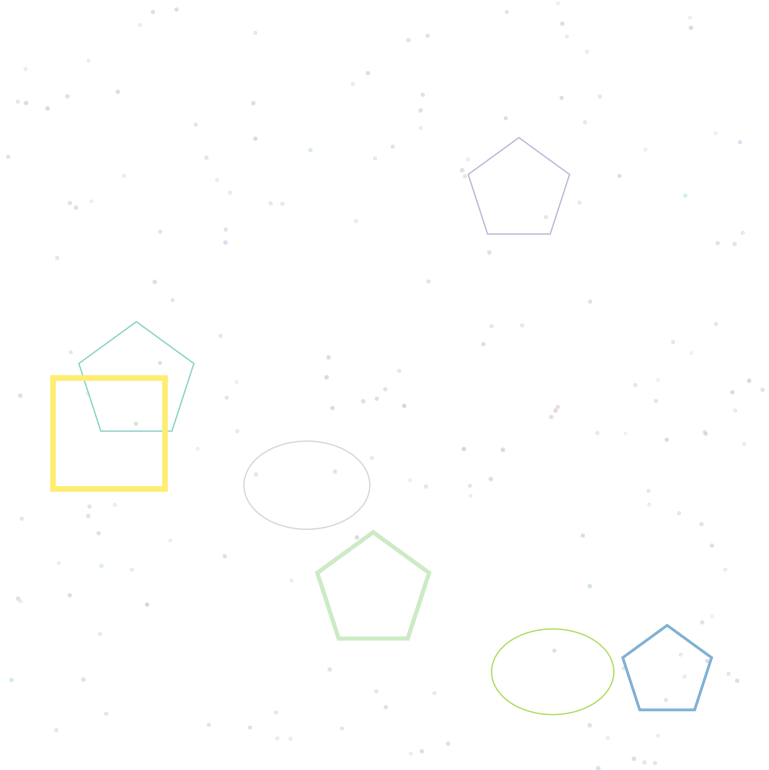[{"shape": "pentagon", "thickness": 0.5, "radius": 0.39, "center": [0.177, 0.504]}, {"shape": "pentagon", "thickness": 0.5, "radius": 0.35, "center": [0.674, 0.752]}, {"shape": "pentagon", "thickness": 1, "radius": 0.3, "center": [0.866, 0.127]}, {"shape": "oval", "thickness": 0.5, "radius": 0.4, "center": [0.718, 0.128]}, {"shape": "oval", "thickness": 0.5, "radius": 0.41, "center": [0.399, 0.37]}, {"shape": "pentagon", "thickness": 1.5, "radius": 0.38, "center": [0.485, 0.232]}, {"shape": "square", "thickness": 2, "radius": 0.36, "center": [0.142, 0.437]}]